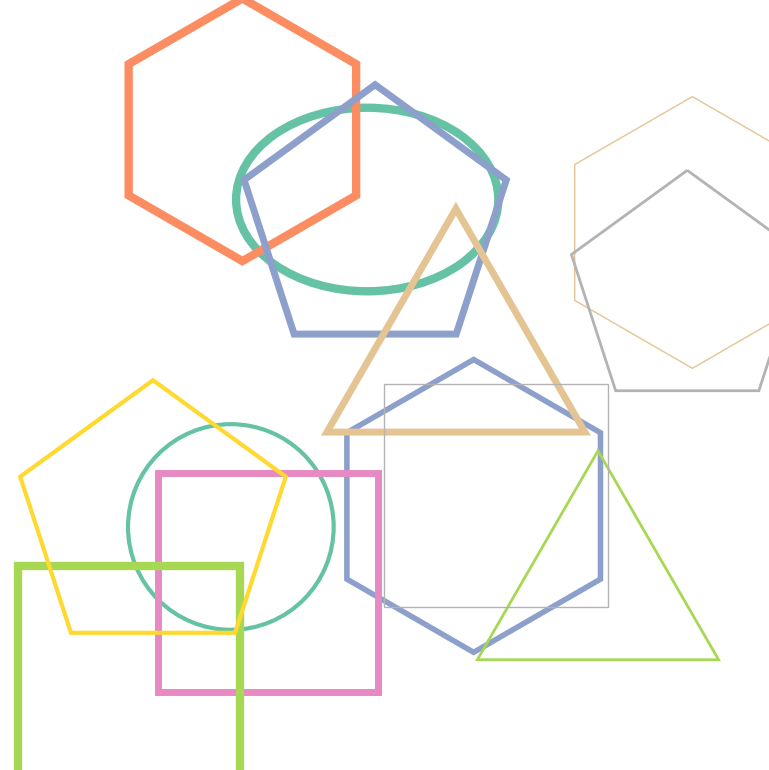[{"shape": "circle", "thickness": 1.5, "radius": 0.67, "center": [0.3, 0.316]}, {"shape": "oval", "thickness": 3, "radius": 0.85, "center": [0.477, 0.741]}, {"shape": "hexagon", "thickness": 3, "radius": 0.85, "center": [0.315, 0.831]}, {"shape": "pentagon", "thickness": 2.5, "radius": 0.9, "center": [0.487, 0.711]}, {"shape": "hexagon", "thickness": 2, "radius": 0.95, "center": [0.615, 0.343]}, {"shape": "square", "thickness": 2.5, "radius": 0.71, "center": [0.348, 0.244]}, {"shape": "square", "thickness": 3, "radius": 0.72, "center": [0.167, 0.121]}, {"shape": "triangle", "thickness": 1, "radius": 0.9, "center": [0.777, 0.234]}, {"shape": "pentagon", "thickness": 1.5, "radius": 0.91, "center": [0.199, 0.325]}, {"shape": "triangle", "thickness": 2.5, "radius": 0.97, "center": [0.592, 0.536]}, {"shape": "hexagon", "thickness": 0.5, "radius": 0.88, "center": [0.899, 0.698]}, {"shape": "square", "thickness": 0.5, "radius": 0.73, "center": [0.644, 0.357]}, {"shape": "pentagon", "thickness": 1, "radius": 0.79, "center": [0.893, 0.621]}]